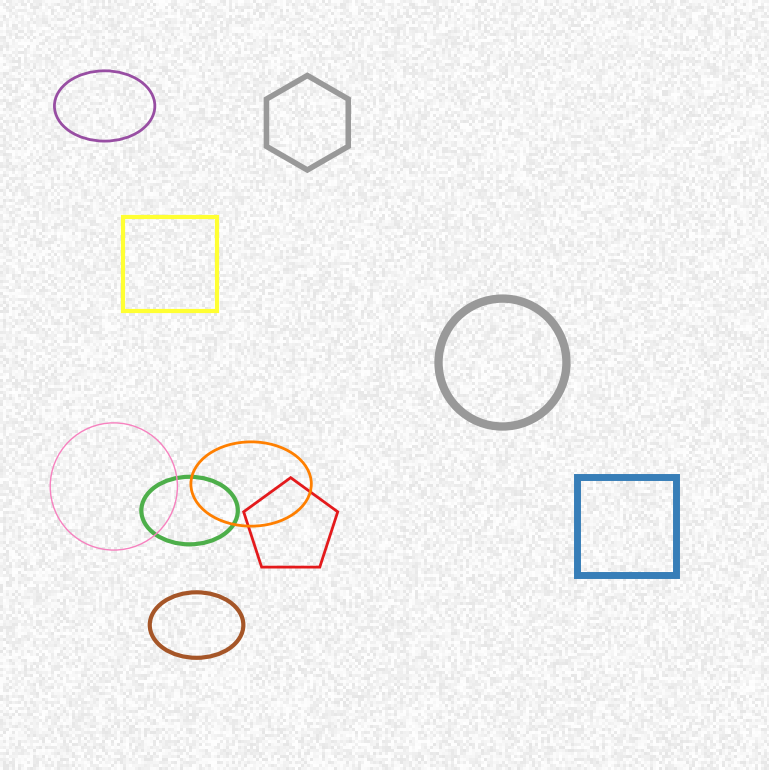[{"shape": "pentagon", "thickness": 1, "radius": 0.32, "center": [0.378, 0.315]}, {"shape": "square", "thickness": 2.5, "radius": 0.32, "center": [0.814, 0.317]}, {"shape": "oval", "thickness": 1.5, "radius": 0.31, "center": [0.246, 0.337]}, {"shape": "oval", "thickness": 1, "radius": 0.33, "center": [0.136, 0.862]}, {"shape": "oval", "thickness": 1, "radius": 0.39, "center": [0.326, 0.371]}, {"shape": "square", "thickness": 1.5, "radius": 0.31, "center": [0.22, 0.657]}, {"shape": "oval", "thickness": 1.5, "radius": 0.3, "center": [0.255, 0.188]}, {"shape": "circle", "thickness": 0.5, "radius": 0.41, "center": [0.148, 0.368]}, {"shape": "circle", "thickness": 3, "radius": 0.42, "center": [0.653, 0.529]}, {"shape": "hexagon", "thickness": 2, "radius": 0.31, "center": [0.399, 0.841]}]